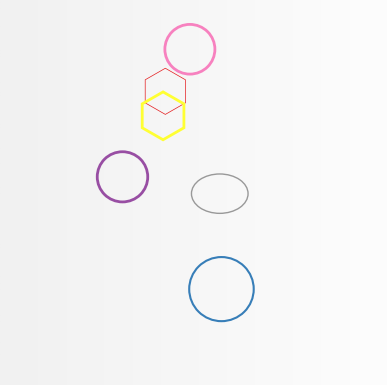[{"shape": "hexagon", "thickness": 0.5, "radius": 0.3, "center": [0.427, 0.763]}, {"shape": "circle", "thickness": 1.5, "radius": 0.42, "center": [0.572, 0.249]}, {"shape": "circle", "thickness": 2, "radius": 0.33, "center": [0.316, 0.541]}, {"shape": "hexagon", "thickness": 2, "radius": 0.31, "center": [0.421, 0.699]}, {"shape": "circle", "thickness": 2, "radius": 0.32, "center": [0.49, 0.872]}, {"shape": "oval", "thickness": 1, "radius": 0.37, "center": [0.567, 0.497]}]